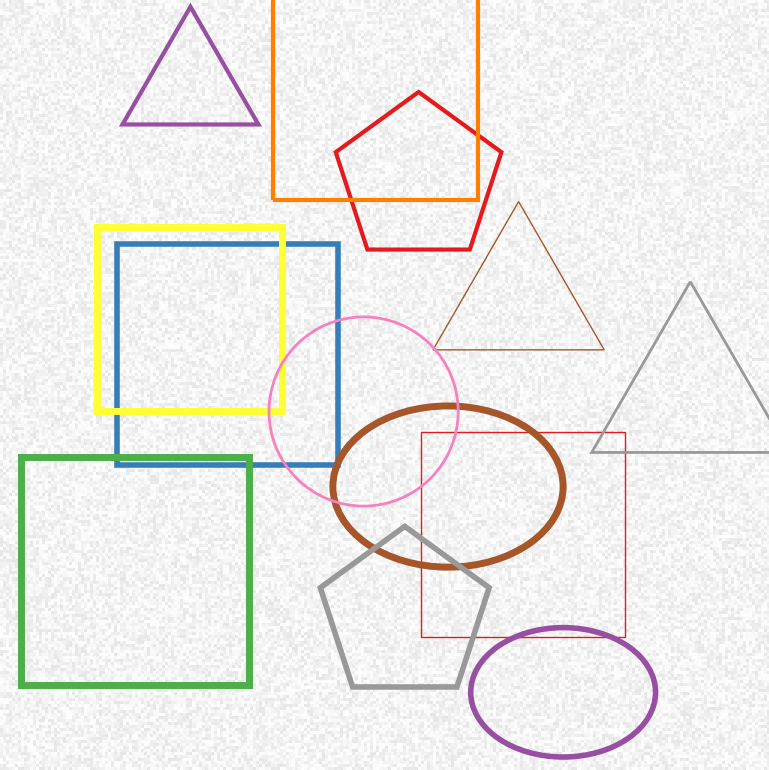[{"shape": "pentagon", "thickness": 1.5, "radius": 0.57, "center": [0.544, 0.767]}, {"shape": "square", "thickness": 0.5, "radius": 0.66, "center": [0.679, 0.306]}, {"shape": "square", "thickness": 2, "radius": 0.72, "center": [0.296, 0.539]}, {"shape": "square", "thickness": 2.5, "radius": 0.74, "center": [0.175, 0.258]}, {"shape": "triangle", "thickness": 1.5, "radius": 0.51, "center": [0.247, 0.889]}, {"shape": "oval", "thickness": 2, "radius": 0.6, "center": [0.731, 0.101]}, {"shape": "square", "thickness": 1.5, "radius": 0.66, "center": [0.488, 0.873]}, {"shape": "square", "thickness": 2.5, "radius": 0.6, "center": [0.246, 0.585]}, {"shape": "triangle", "thickness": 0.5, "radius": 0.64, "center": [0.674, 0.61]}, {"shape": "oval", "thickness": 2.5, "radius": 0.75, "center": [0.582, 0.368]}, {"shape": "circle", "thickness": 1, "radius": 0.61, "center": [0.472, 0.466]}, {"shape": "triangle", "thickness": 1, "radius": 0.74, "center": [0.897, 0.486]}, {"shape": "pentagon", "thickness": 2, "radius": 0.58, "center": [0.526, 0.201]}]